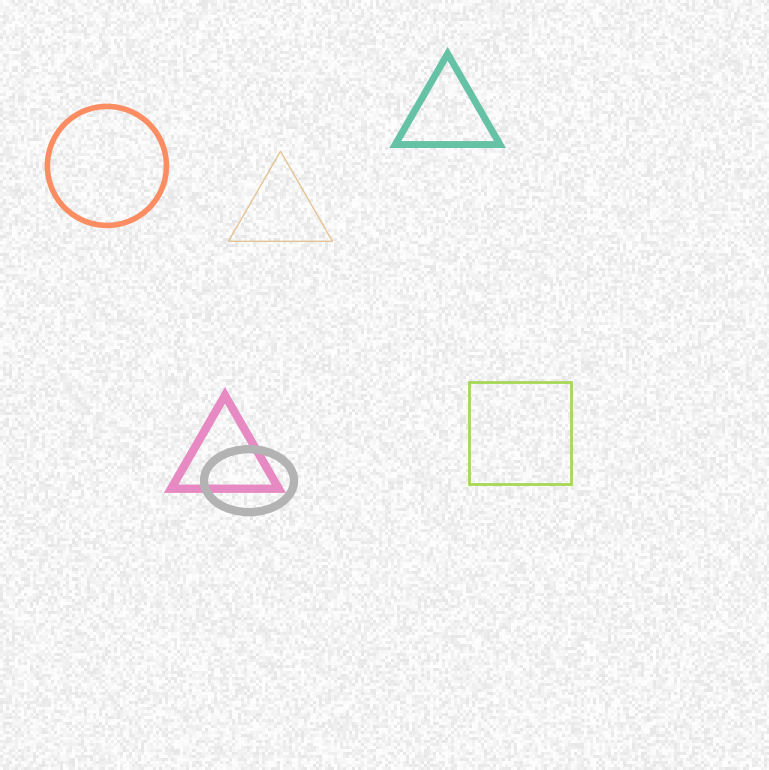[{"shape": "triangle", "thickness": 2.5, "radius": 0.39, "center": [0.581, 0.852]}, {"shape": "circle", "thickness": 2, "radius": 0.39, "center": [0.139, 0.785]}, {"shape": "triangle", "thickness": 3, "radius": 0.4, "center": [0.292, 0.406]}, {"shape": "square", "thickness": 1, "radius": 0.33, "center": [0.675, 0.438]}, {"shape": "triangle", "thickness": 0.5, "radius": 0.39, "center": [0.364, 0.726]}, {"shape": "oval", "thickness": 3, "radius": 0.29, "center": [0.323, 0.376]}]